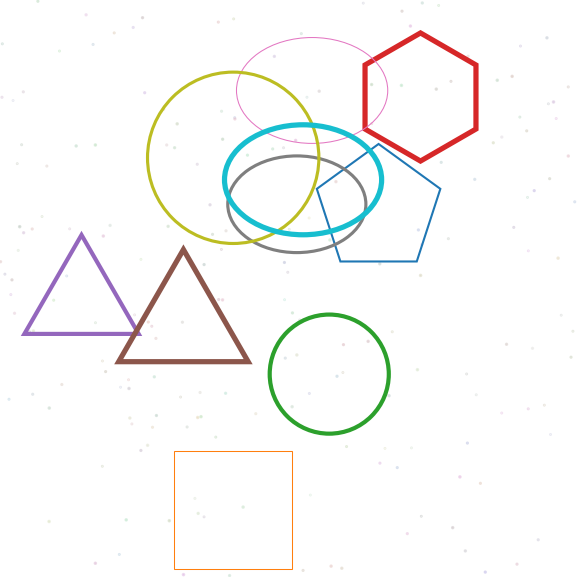[{"shape": "pentagon", "thickness": 1, "radius": 0.56, "center": [0.656, 0.637]}, {"shape": "square", "thickness": 0.5, "radius": 0.51, "center": [0.404, 0.115]}, {"shape": "circle", "thickness": 2, "radius": 0.52, "center": [0.57, 0.351]}, {"shape": "hexagon", "thickness": 2.5, "radius": 0.55, "center": [0.728, 0.831]}, {"shape": "triangle", "thickness": 2, "radius": 0.57, "center": [0.141, 0.478]}, {"shape": "triangle", "thickness": 2.5, "radius": 0.65, "center": [0.318, 0.438]}, {"shape": "oval", "thickness": 0.5, "radius": 0.65, "center": [0.54, 0.842]}, {"shape": "oval", "thickness": 1.5, "radius": 0.6, "center": [0.514, 0.645]}, {"shape": "circle", "thickness": 1.5, "radius": 0.74, "center": [0.404, 0.726]}, {"shape": "oval", "thickness": 2.5, "radius": 0.68, "center": [0.525, 0.688]}]